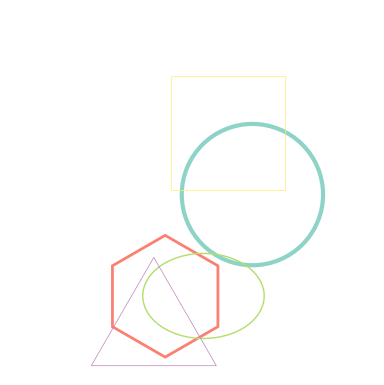[{"shape": "circle", "thickness": 3, "radius": 0.92, "center": [0.656, 0.495]}, {"shape": "hexagon", "thickness": 2, "radius": 0.79, "center": [0.429, 0.231]}, {"shape": "oval", "thickness": 1, "radius": 0.79, "center": [0.529, 0.231]}, {"shape": "triangle", "thickness": 0.5, "radius": 0.94, "center": [0.4, 0.144]}, {"shape": "square", "thickness": 0.5, "radius": 0.74, "center": [0.593, 0.655]}]